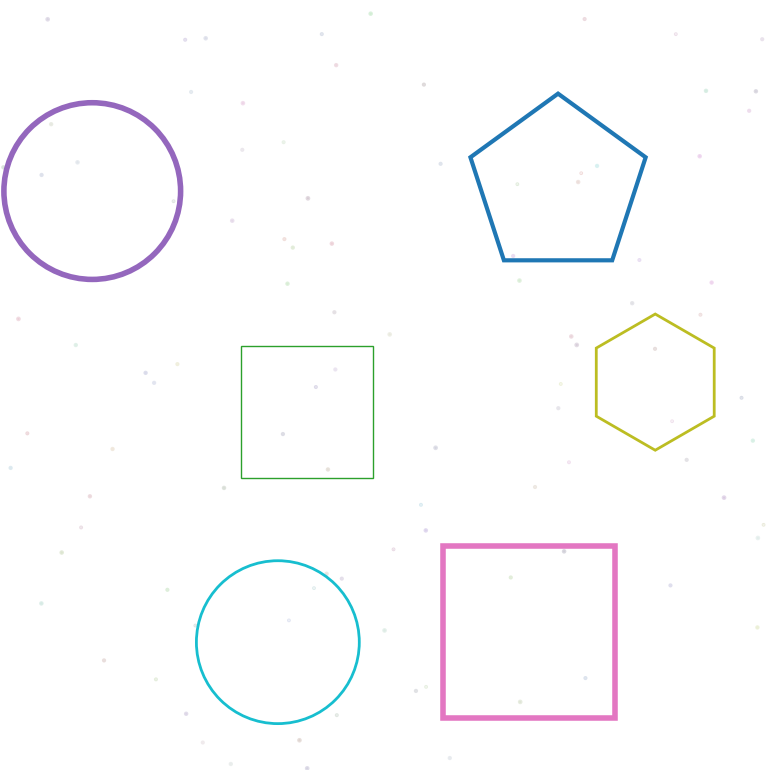[{"shape": "pentagon", "thickness": 1.5, "radius": 0.6, "center": [0.725, 0.759]}, {"shape": "square", "thickness": 0.5, "radius": 0.43, "center": [0.399, 0.466]}, {"shape": "circle", "thickness": 2, "radius": 0.57, "center": [0.12, 0.752]}, {"shape": "square", "thickness": 2, "radius": 0.56, "center": [0.687, 0.179]}, {"shape": "hexagon", "thickness": 1, "radius": 0.44, "center": [0.851, 0.504]}, {"shape": "circle", "thickness": 1, "radius": 0.53, "center": [0.361, 0.166]}]